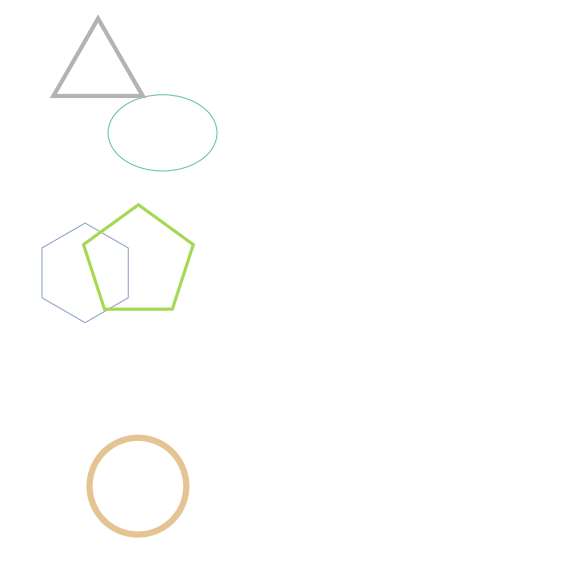[{"shape": "oval", "thickness": 0.5, "radius": 0.47, "center": [0.281, 0.769]}, {"shape": "hexagon", "thickness": 0.5, "radius": 0.43, "center": [0.147, 0.527]}, {"shape": "pentagon", "thickness": 1.5, "radius": 0.5, "center": [0.24, 0.545]}, {"shape": "circle", "thickness": 3, "radius": 0.42, "center": [0.239, 0.157]}, {"shape": "triangle", "thickness": 2, "radius": 0.45, "center": [0.17, 0.878]}]